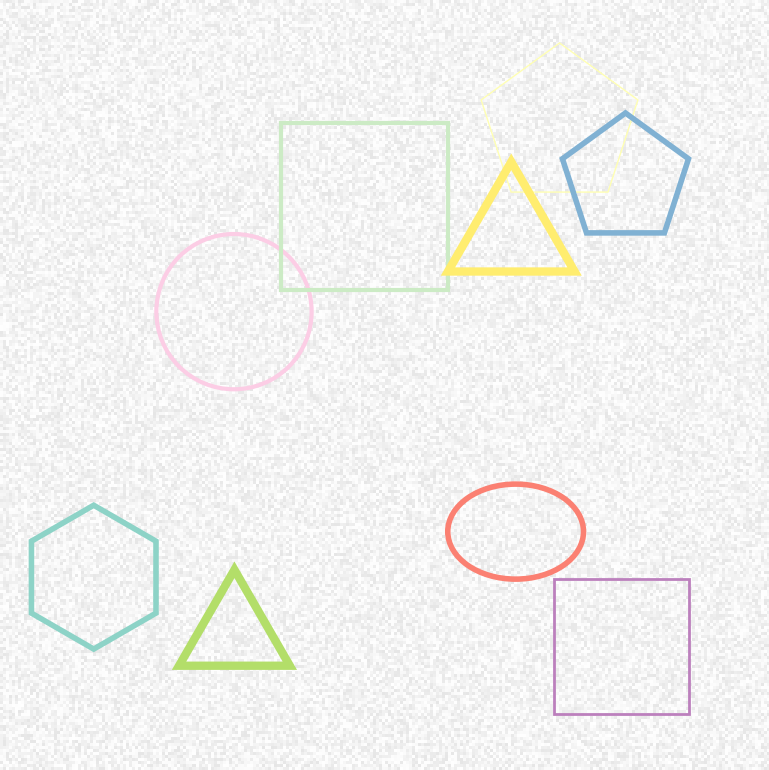[{"shape": "hexagon", "thickness": 2, "radius": 0.47, "center": [0.122, 0.25]}, {"shape": "pentagon", "thickness": 0.5, "radius": 0.54, "center": [0.727, 0.837]}, {"shape": "oval", "thickness": 2, "radius": 0.44, "center": [0.67, 0.31]}, {"shape": "pentagon", "thickness": 2, "radius": 0.43, "center": [0.812, 0.767]}, {"shape": "triangle", "thickness": 3, "radius": 0.42, "center": [0.304, 0.177]}, {"shape": "circle", "thickness": 1.5, "radius": 0.5, "center": [0.304, 0.595]}, {"shape": "square", "thickness": 1, "radius": 0.44, "center": [0.807, 0.16]}, {"shape": "square", "thickness": 1.5, "radius": 0.54, "center": [0.473, 0.732]}, {"shape": "triangle", "thickness": 3, "radius": 0.47, "center": [0.664, 0.695]}]